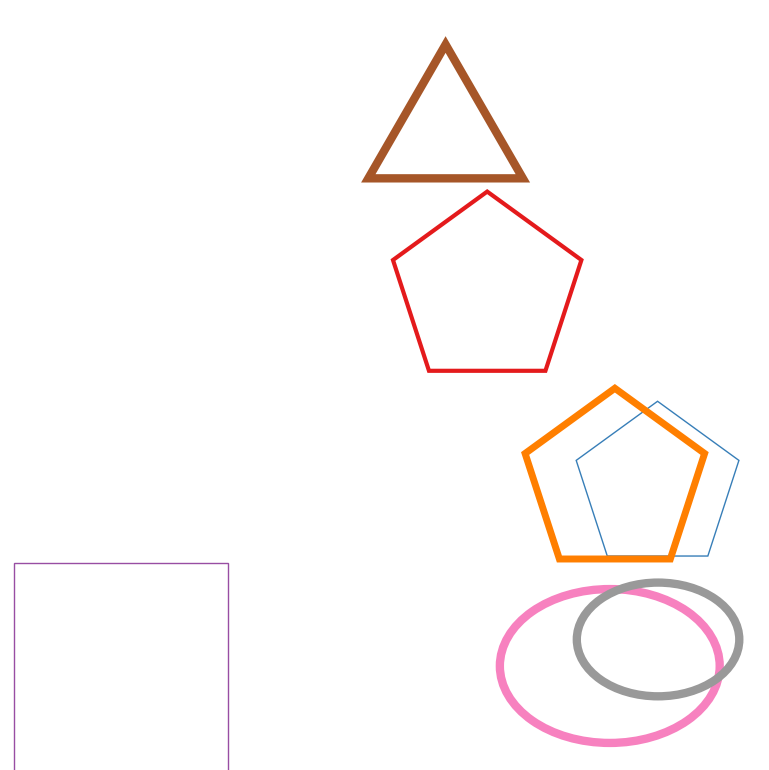[{"shape": "pentagon", "thickness": 1.5, "radius": 0.64, "center": [0.633, 0.623]}, {"shape": "pentagon", "thickness": 0.5, "radius": 0.56, "center": [0.854, 0.368]}, {"shape": "square", "thickness": 0.5, "radius": 0.69, "center": [0.157, 0.13]}, {"shape": "pentagon", "thickness": 2.5, "radius": 0.61, "center": [0.799, 0.373]}, {"shape": "triangle", "thickness": 3, "radius": 0.58, "center": [0.579, 0.826]}, {"shape": "oval", "thickness": 3, "radius": 0.71, "center": [0.792, 0.135]}, {"shape": "oval", "thickness": 3, "radius": 0.53, "center": [0.855, 0.17]}]